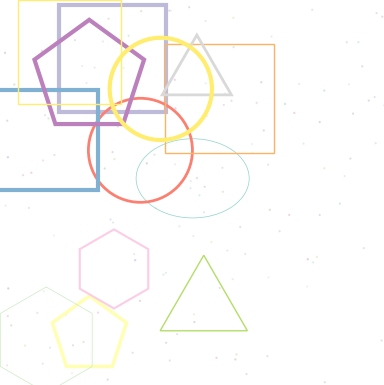[{"shape": "oval", "thickness": 0.5, "radius": 0.73, "center": [0.5, 0.537]}, {"shape": "pentagon", "thickness": 2.5, "radius": 0.51, "center": [0.232, 0.13]}, {"shape": "square", "thickness": 3, "radius": 0.7, "center": [0.292, 0.848]}, {"shape": "circle", "thickness": 2, "radius": 0.68, "center": [0.365, 0.61]}, {"shape": "square", "thickness": 3, "radius": 0.65, "center": [0.126, 0.637]}, {"shape": "square", "thickness": 1, "radius": 0.71, "center": [0.569, 0.744]}, {"shape": "triangle", "thickness": 1, "radius": 0.65, "center": [0.529, 0.206]}, {"shape": "hexagon", "thickness": 1.5, "radius": 0.51, "center": [0.296, 0.301]}, {"shape": "triangle", "thickness": 2, "radius": 0.52, "center": [0.511, 0.805]}, {"shape": "pentagon", "thickness": 3, "radius": 0.75, "center": [0.232, 0.799]}, {"shape": "hexagon", "thickness": 0.5, "radius": 0.69, "center": [0.12, 0.117]}, {"shape": "square", "thickness": 1, "radius": 0.67, "center": [0.181, 0.865]}, {"shape": "circle", "thickness": 3, "radius": 0.66, "center": [0.418, 0.769]}]